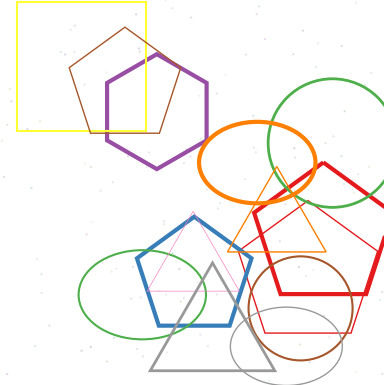[{"shape": "pentagon", "thickness": 1, "radius": 0.95, "center": [0.8, 0.289]}, {"shape": "pentagon", "thickness": 3, "radius": 0.95, "center": [0.84, 0.389]}, {"shape": "pentagon", "thickness": 3, "radius": 0.78, "center": [0.505, 0.281]}, {"shape": "oval", "thickness": 1.5, "radius": 0.83, "center": [0.37, 0.234]}, {"shape": "circle", "thickness": 2, "radius": 0.83, "center": [0.863, 0.628]}, {"shape": "hexagon", "thickness": 3, "radius": 0.75, "center": [0.407, 0.71]}, {"shape": "triangle", "thickness": 1, "radius": 0.74, "center": [0.719, 0.42]}, {"shape": "oval", "thickness": 3, "radius": 0.76, "center": [0.668, 0.578]}, {"shape": "square", "thickness": 1.5, "radius": 0.84, "center": [0.213, 0.827]}, {"shape": "pentagon", "thickness": 1, "radius": 0.76, "center": [0.325, 0.777]}, {"shape": "circle", "thickness": 1.5, "radius": 0.68, "center": [0.781, 0.199]}, {"shape": "triangle", "thickness": 0.5, "radius": 0.69, "center": [0.502, 0.313]}, {"shape": "triangle", "thickness": 2, "radius": 0.93, "center": [0.552, 0.13]}, {"shape": "oval", "thickness": 1, "radius": 0.73, "center": [0.744, 0.1]}]